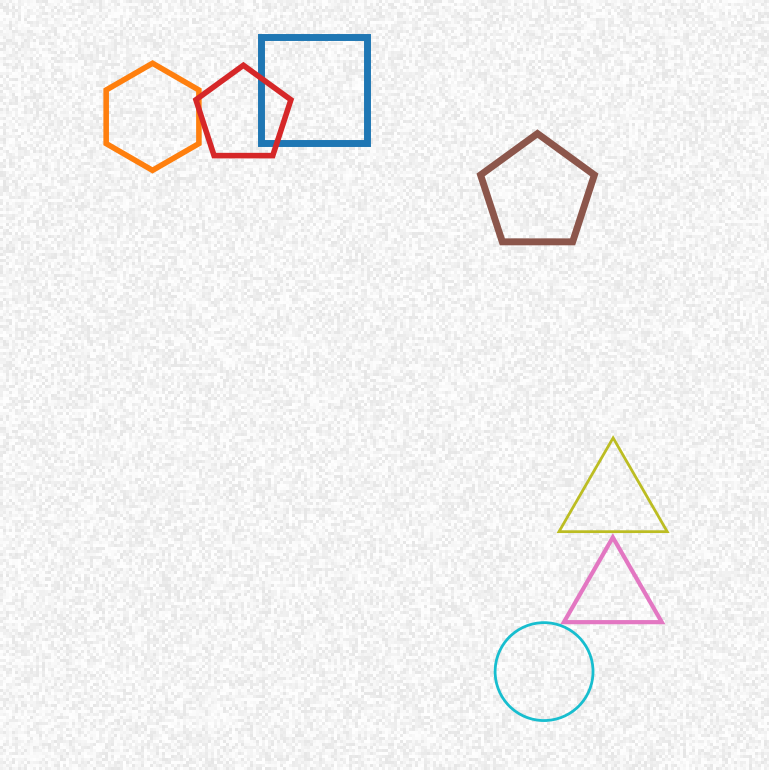[{"shape": "square", "thickness": 2.5, "radius": 0.35, "center": [0.408, 0.883]}, {"shape": "hexagon", "thickness": 2, "radius": 0.35, "center": [0.198, 0.848]}, {"shape": "pentagon", "thickness": 2, "radius": 0.32, "center": [0.316, 0.85]}, {"shape": "pentagon", "thickness": 2.5, "radius": 0.39, "center": [0.698, 0.749]}, {"shape": "triangle", "thickness": 1.5, "radius": 0.37, "center": [0.796, 0.229]}, {"shape": "triangle", "thickness": 1, "radius": 0.41, "center": [0.796, 0.35]}, {"shape": "circle", "thickness": 1, "radius": 0.32, "center": [0.707, 0.128]}]